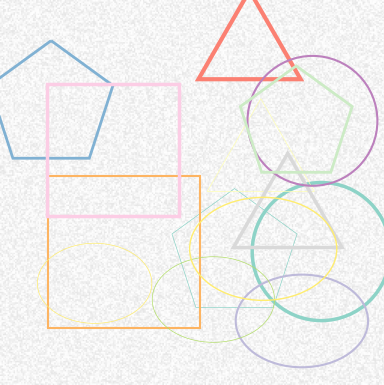[{"shape": "pentagon", "thickness": 0.5, "radius": 0.85, "center": [0.609, 0.34]}, {"shape": "circle", "thickness": 2.5, "radius": 0.9, "center": [0.834, 0.347]}, {"shape": "triangle", "thickness": 0.5, "radius": 0.8, "center": [0.677, 0.583]}, {"shape": "oval", "thickness": 1.5, "radius": 0.86, "center": [0.784, 0.166]}, {"shape": "triangle", "thickness": 3, "radius": 0.77, "center": [0.648, 0.871]}, {"shape": "pentagon", "thickness": 2, "radius": 0.84, "center": [0.133, 0.726]}, {"shape": "square", "thickness": 1.5, "radius": 0.99, "center": [0.322, 0.345]}, {"shape": "oval", "thickness": 0.5, "radius": 0.79, "center": [0.554, 0.222]}, {"shape": "square", "thickness": 2.5, "radius": 0.86, "center": [0.293, 0.61]}, {"shape": "triangle", "thickness": 2.5, "radius": 0.81, "center": [0.747, 0.439]}, {"shape": "circle", "thickness": 1.5, "radius": 0.84, "center": [0.812, 0.686]}, {"shape": "pentagon", "thickness": 2, "radius": 0.76, "center": [0.769, 0.676]}, {"shape": "oval", "thickness": 0.5, "radius": 0.74, "center": [0.246, 0.264]}, {"shape": "oval", "thickness": 1, "radius": 0.96, "center": [0.684, 0.354]}]